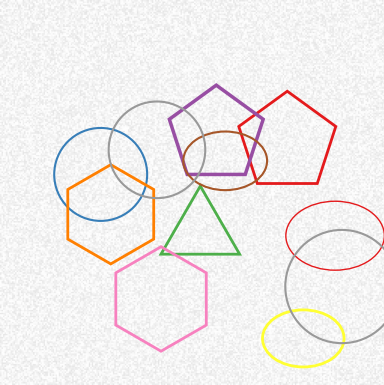[{"shape": "pentagon", "thickness": 2, "radius": 0.66, "center": [0.746, 0.631]}, {"shape": "oval", "thickness": 1, "radius": 0.64, "center": [0.87, 0.388]}, {"shape": "circle", "thickness": 1.5, "radius": 0.6, "center": [0.262, 0.547]}, {"shape": "triangle", "thickness": 2, "radius": 0.59, "center": [0.52, 0.399]}, {"shape": "pentagon", "thickness": 2.5, "radius": 0.64, "center": [0.562, 0.651]}, {"shape": "hexagon", "thickness": 2, "radius": 0.64, "center": [0.288, 0.443]}, {"shape": "oval", "thickness": 2, "radius": 0.53, "center": [0.788, 0.121]}, {"shape": "oval", "thickness": 1.5, "radius": 0.54, "center": [0.585, 0.582]}, {"shape": "hexagon", "thickness": 2, "radius": 0.68, "center": [0.418, 0.223]}, {"shape": "circle", "thickness": 1.5, "radius": 0.74, "center": [0.888, 0.256]}, {"shape": "circle", "thickness": 1.5, "radius": 0.63, "center": [0.408, 0.611]}]